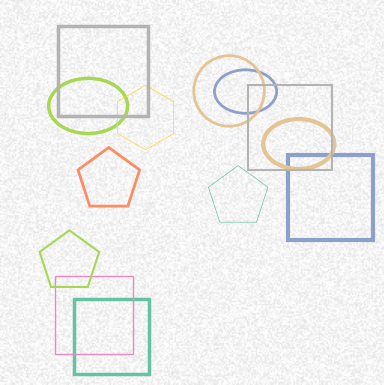[{"shape": "square", "thickness": 2.5, "radius": 0.49, "center": [0.29, 0.126]}, {"shape": "pentagon", "thickness": 0.5, "radius": 0.41, "center": [0.619, 0.489]}, {"shape": "pentagon", "thickness": 2, "radius": 0.42, "center": [0.283, 0.533]}, {"shape": "oval", "thickness": 2, "radius": 0.4, "center": [0.638, 0.762]}, {"shape": "square", "thickness": 3, "radius": 0.55, "center": [0.858, 0.486]}, {"shape": "square", "thickness": 1, "radius": 0.51, "center": [0.244, 0.183]}, {"shape": "pentagon", "thickness": 1.5, "radius": 0.41, "center": [0.18, 0.32]}, {"shape": "oval", "thickness": 2.5, "radius": 0.51, "center": [0.229, 0.725]}, {"shape": "hexagon", "thickness": 0.5, "radius": 0.42, "center": [0.378, 0.695]}, {"shape": "circle", "thickness": 2, "radius": 0.46, "center": [0.595, 0.764]}, {"shape": "oval", "thickness": 3, "radius": 0.46, "center": [0.776, 0.626]}, {"shape": "square", "thickness": 2.5, "radius": 0.59, "center": [0.268, 0.815]}, {"shape": "square", "thickness": 1.5, "radius": 0.55, "center": [0.753, 0.67]}]